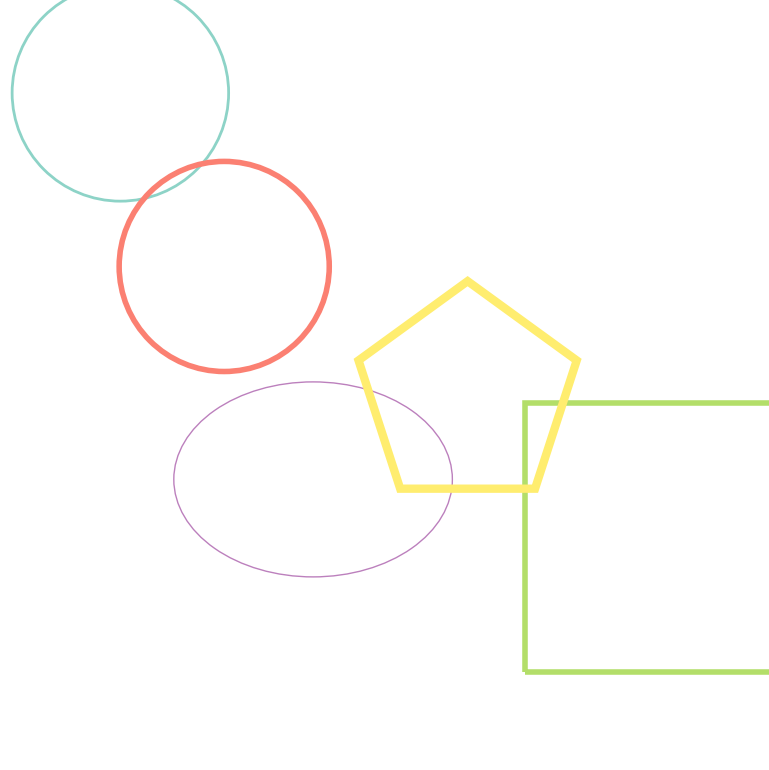[{"shape": "circle", "thickness": 1, "radius": 0.7, "center": [0.156, 0.879]}, {"shape": "circle", "thickness": 2, "radius": 0.68, "center": [0.291, 0.654]}, {"shape": "square", "thickness": 2, "radius": 0.87, "center": [0.856, 0.302]}, {"shape": "oval", "thickness": 0.5, "radius": 0.9, "center": [0.407, 0.377]}, {"shape": "pentagon", "thickness": 3, "radius": 0.74, "center": [0.607, 0.486]}]